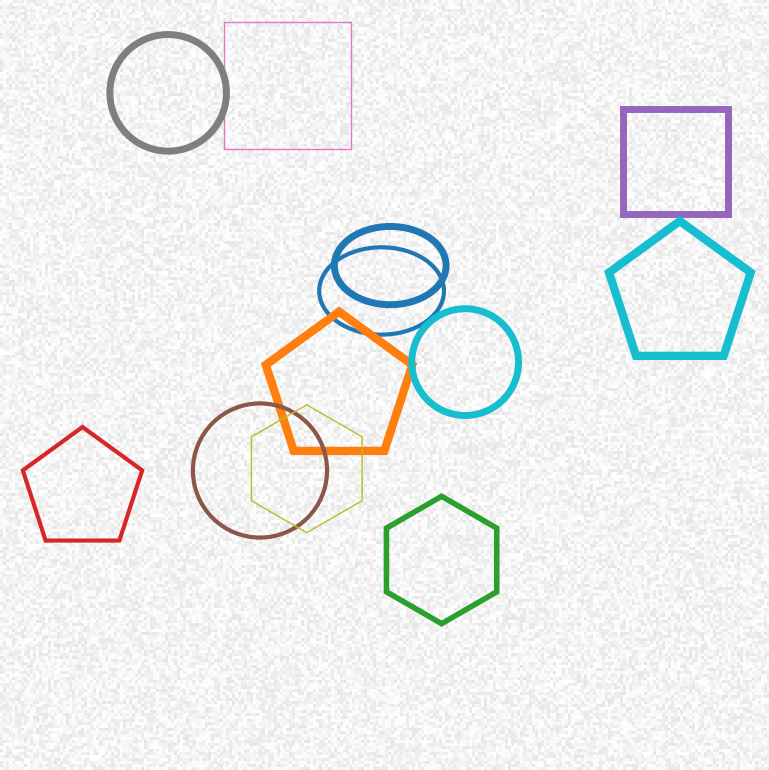[{"shape": "oval", "thickness": 2.5, "radius": 0.36, "center": [0.507, 0.655]}, {"shape": "oval", "thickness": 1.5, "radius": 0.41, "center": [0.496, 0.622]}, {"shape": "pentagon", "thickness": 3, "radius": 0.5, "center": [0.44, 0.495]}, {"shape": "hexagon", "thickness": 2, "radius": 0.41, "center": [0.574, 0.273]}, {"shape": "pentagon", "thickness": 1.5, "radius": 0.41, "center": [0.107, 0.364]}, {"shape": "square", "thickness": 2.5, "radius": 0.34, "center": [0.877, 0.79]}, {"shape": "circle", "thickness": 1.5, "radius": 0.44, "center": [0.338, 0.389]}, {"shape": "square", "thickness": 0.5, "radius": 0.41, "center": [0.373, 0.889]}, {"shape": "circle", "thickness": 2.5, "radius": 0.38, "center": [0.218, 0.879]}, {"shape": "hexagon", "thickness": 0.5, "radius": 0.42, "center": [0.398, 0.391]}, {"shape": "pentagon", "thickness": 3, "radius": 0.48, "center": [0.883, 0.616]}, {"shape": "circle", "thickness": 2.5, "radius": 0.35, "center": [0.604, 0.53]}]